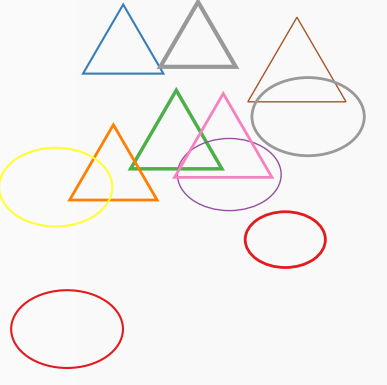[{"shape": "oval", "thickness": 1.5, "radius": 0.72, "center": [0.173, 0.145]}, {"shape": "oval", "thickness": 2, "radius": 0.52, "center": [0.736, 0.378]}, {"shape": "triangle", "thickness": 1.5, "radius": 0.6, "center": [0.318, 0.869]}, {"shape": "triangle", "thickness": 2.5, "radius": 0.68, "center": [0.455, 0.629]}, {"shape": "oval", "thickness": 1, "radius": 0.67, "center": [0.592, 0.547]}, {"shape": "triangle", "thickness": 2, "radius": 0.65, "center": [0.293, 0.546]}, {"shape": "oval", "thickness": 1.5, "radius": 0.73, "center": [0.144, 0.514]}, {"shape": "triangle", "thickness": 1, "radius": 0.73, "center": [0.766, 0.809]}, {"shape": "triangle", "thickness": 2, "radius": 0.73, "center": [0.576, 0.612]}, {"shape": "triangle", "thickness": 3, "radius": 0.56, "center": [0.511, 0.883]}, {"shape": "oval", "thickness": 2, "radius": 0.72, "center": [0.795, 0.697]}]